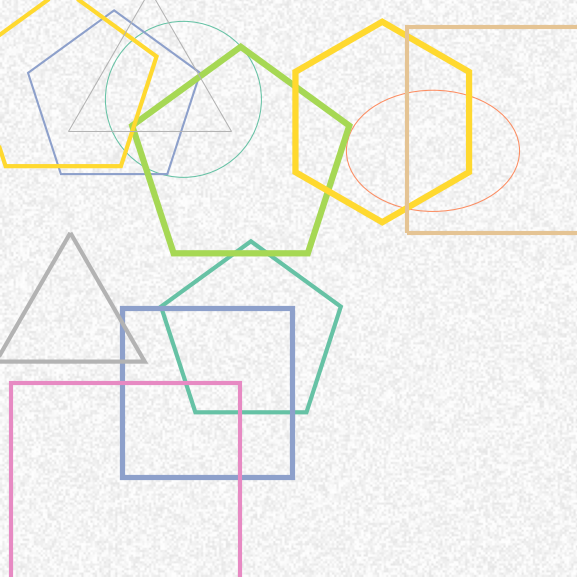[{"shape": "circle", "thickness": 0.5, "radius": 0.68, "center": [0.318, 0.827]}, {"shape": "pentagon", "thickness": 2, "radius": 0.82, "center": [0.434, 0.418]}, {"shape": "oval", "thickness": 0.5, "radius": 0.75, "center": [0.75, 0.738]}, {"shape": "pentagon", "thickness": 1, "radius": 0.78, "center": [0.198, 0.824]}, {"shape": "square", "thickness": 2.5, "radius": 0.73, "center": [0.358, 0.32]}, {"shape": "square", "thickness": 2, "radius": 0.99, "center": [0.217, 0.138]}, {"shape": "pentagon", "thickness": 3, "radius": 0.99, "center": [0.417, 0.72]}, {"shape": "hexagon", "thickness": 3, "radius": 0.87, "center": [0.662, 0.788]}, {"shape": "pentagon", "thickness": 2, "radius": 0.85, "center": [0.11, 0.849]}, {"shape": "square", "thickness": 2, "radius": 0.89, "center": [0.883, 0.775]}, {"shape": "triangle", "thickness": 0.5, "radius": 0.81, "center": [0.26, 0.853]}, {"shape": "triangle", "thickness": 2, "radius": 0.74, "center": [0.122, 0.447]}]